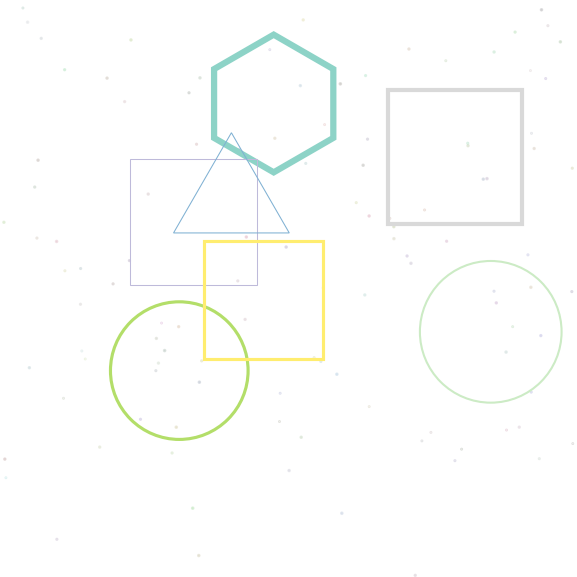[{"shape": "hexagon", "thickness": 3, "radius": 0.6, "center": [0.474, 0.82]}, {"shape": "square", "thickness": 0.5, "radius": 0.55, "center": [0.335, 0.615]}, {"shape": "triangle", "thickness": 0.5, "radius": 0.58, "center": [0.401, 0.654]}, {"shape": "circle", "thickness": 1.5, "radius": 0.6, "center": [0.31, 0.357]}, {"shape": "square", "thickness": 2, "radius": 0.58, "center": [0.788, 0.727]}, {"shape": "circle", "thickness": 1, "radius": 0.61, "center": [0.85, 0.425]}, {"shape": "square", "thickness": 1.5, "radius": 0.51, "center": [0.456, 0.479]}]